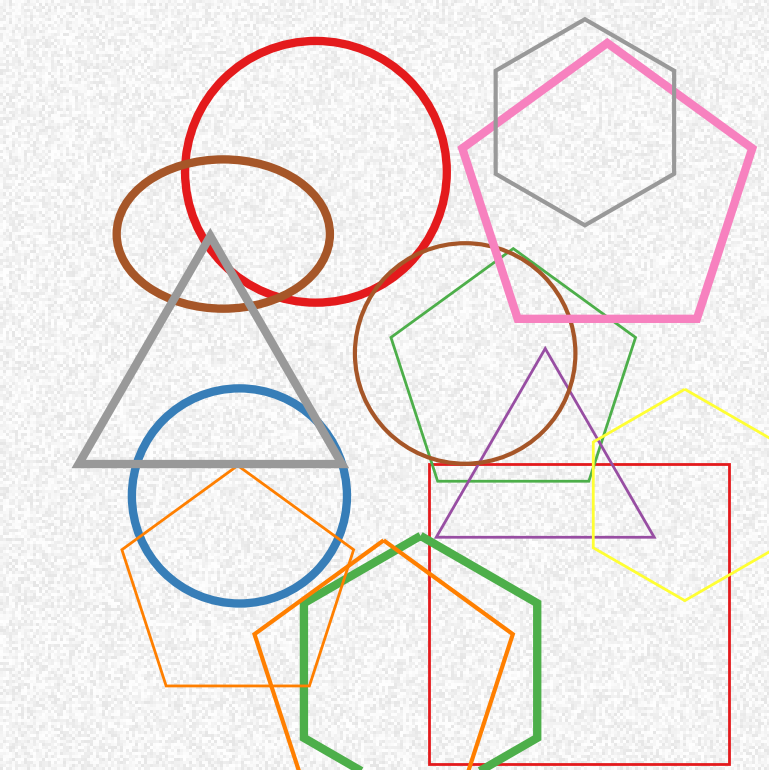[{"shape": "square", "thickness": 1, "radius": 0.98, "center": [0.752, 0.203]}, {"shape": "circle", "thickness": 3, "radius": 0.85, "center": [0.41, 0.777]}, {"shape": "circle", "thickness": 3, "radius": 0.7, "center": [0.311, 0.356]}, {"shape": "pentagon", "thickness": 1, "radius": 0.84, "center": [0.667, 0.51]}, {"shape": "hexagon", "thickness": 3, "radius": 0.87, "center": [0.546, 0.129]}, {"shape": "triangle", "thickness": 1, "radius": 0.82, "center": [0.708, 0.384]}, {"shape": "pentagon", "thickness": 1.5, "radius": 0.88, "center": [0.498, 0.122]}, {"shape": "pentagon", "thickness": 1, "radius": 0.79, "center": [0.309, 0.237]}, {"shape": "hexagon", "thickness": 1, "radius": 0.69, "center": [0.889, 0.357]}, {"shape": "circle", "thickness": 1.5, "radius": 0.72, "center": [0.604, 0.541]}, {"shape": "oval", "thickness": 3, "radius": 0.69, "center": [0.29, 0.696]}, {"shape": "pentagon", "thickness": 3, "radius": 0.99, "center": [0.789, 0.746]}, {"shape": "triangle", "thickness": 3, "radius": 0.99, "center": [0.273, 0.496]}, {"shape": "hexagon", "thickness": 1.5, "radius": 0.67, "center": [0.76, 0.841]}]